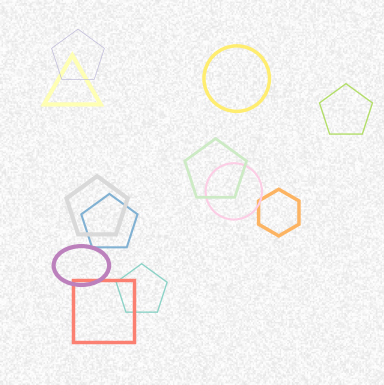[{"shape": "pentagon", "thickness": 1, "radius": 0.35, "center": [0.368, 0.245]}, {"shape": "triangle", "thickness": 3, "radius": 0.43, "center": [0.188, 0.771]}, {"shape": "pentagon", "thickness": 0.5, "radius": 0.36, "center": [0.203, 0.852]}, {"shape": "square", "thickness": 2.5, "radius": 0.4, "center": [0.268, 0.192]}, {"shape": "pentagon", "thickness": 1.5, "radius": 0.38, "center": [0.284, 0.42]}, {"shape": "hexagon", "thickness": 2.5, "radius": 0.3, "center": [0.724, 0.448]}, {"shape": "pentagon", "thickness": 1, "radius": 0.36, "center": [0.899, 0.71]}, {"shape": "circle", "thickness": 1.5, "radius": 0.37, "center": [0.607, 0.503]}, {"shape": "pentagon", "thickness": 3, "radius": 0.42, "center": [0.252, 0.459]}, {"shape": "oval", "thickness": 3, "radius": 0.36, "center": [0.211, 0.31]}, {"shape": "pentagon", "thickness": 2, "radius": 0.42, "center": [0.56, 0.556]}, {"shape": "circle", "thickness": 2.5, "radius": 0.43, "center": [0.615, 0.796]}]